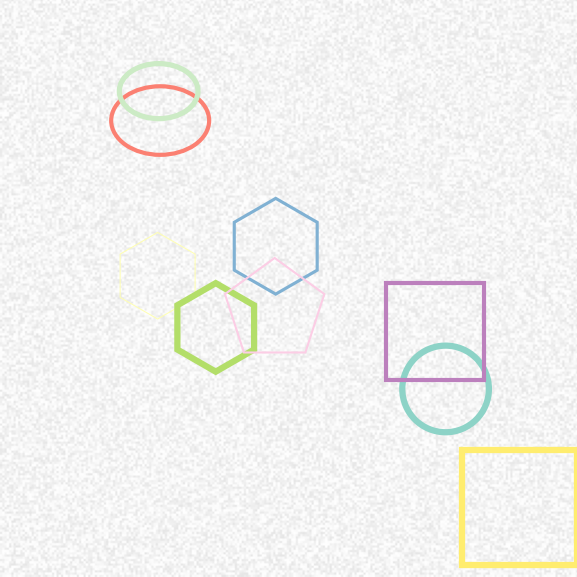[{"shape": "circle", "thickness": 3, "radius": 0.37, "center": [0.772, 0.326]}, {"shape": "hexagon", "thickness": 0.5, "radius": 0.37, "center": [0.273, 0.522]}, {"shape": "oval", "thickness": 2, "radius": 0.42, "center": [0.277, 0.79]}, {"shape": "hexagon", "thickness": 1.5, "radius": 0.41, "center": [0.477, 0.573]}, {"shape": "hexagon", "thickness": 3, "radius": 0.38, "center": [0.374, 0.432]}, {"shape": "pentagon", "thickness": 1, "radius": 0.45, "center": [0.476, 0.462]}, {"shape": "square", "thickness": 2, "radius": 0.42, "center": [0.753, 0.425]}, {"shape": "oval", "thickness": 2.5, "radius": 0.34, "center": [0.275, 0.841]}, {"shape": "square", "thickness": 3, "radius": 0.5, "center": [0.899, 0.121]}]